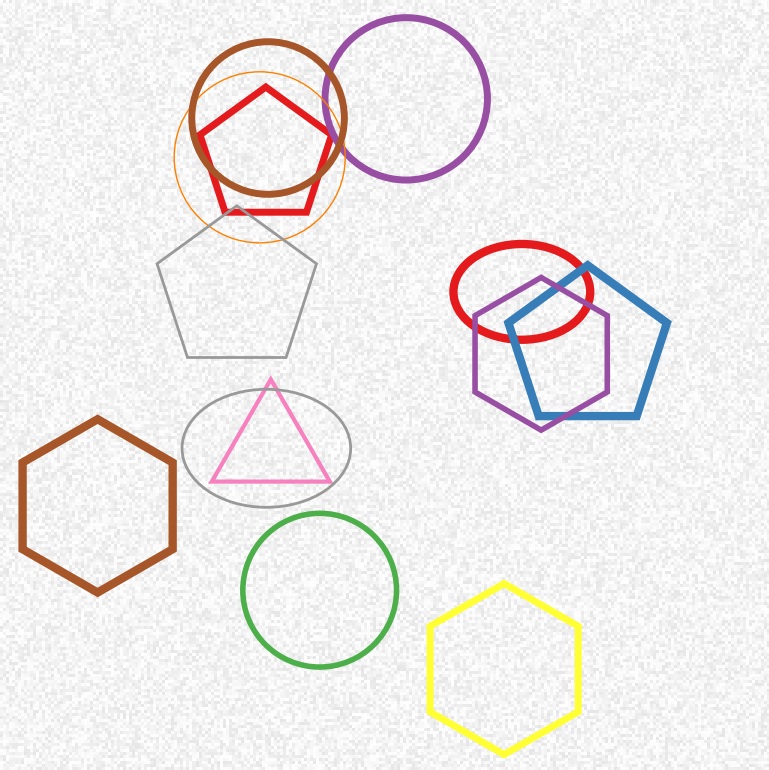[{"shape": "pentagon", "thickness": 2.5, "radius": 0.45, "center": [0.345, 0.797]}, {"shape": "oval", "thickness": 3, "radius": 0.44, "center": [0.678, 0.621]}, {"shape": "pentagon", "thickness": 3, "radius": 0.54, "center": [0.763, 0.547]}, {"shape": "circle", "thickness": 2, "radius": 0.5, "center": [0.415, 0.234]}, {"shape": "hexagon", "thickness": 2, "radius": 0.5, "center": [0.703, 0.541]}, {"shape": "circle", "thickness": 2.5, "radius": 0.53, "center": [0.528, 0.872]}, {"shape": "circle", "thickness": 0.5, "radius": 0.56, "center": [0.337, 0.796]}, {"shape": "hexagon", "thickness": 2.5, "radius": 0.56, "center": [0.655, 0.131]}, {"shape": "hexagon", "thickness": 3, "radius": 0.56, "center": [0.127, 0.343]}, {"shape": "circle", "thickness": 2.5, "radius": 0.5, "center": [0.348, 0.847]}, {"shape": "triangle", "thickness": 1.5, "radius": 0.44, "center": [0.352, 0.419]}, {"shape": "oval", "thickness": 1, "radius": 0.55, "center": [0.346, 0.418]}, {"shape": "pentagon", "thickness": 1, "radius": 0.54, "center": [0.307, 0.624]}]